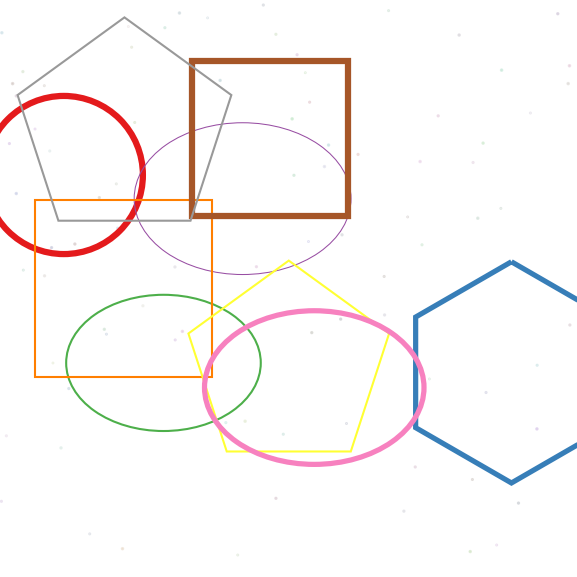[{"shape": "circle", "thickness": 3, "radius": 0.68, "center": [0.111, 0.696]}, {"shape": "hexagon", "thickness": 2.5, "radius": 0.96, "center": [0.886, 0.354]}, {"shape": "oval", "thickness": 1, "radius": 0.84, "center": [0.283, 0.371]}, {"shape": "oval", "thickness": 0.5, "radius": 0.94, "center": [0.42, 0.655]}, {"shape": "square", "thickness": 1, "radius": 0.77, "center": [0.213, 0.5]}, {"shape": "pentagon", "thickness": 1, "radius": 0.91, "center": [0.5, 0.365]}, {"shape": "square", "thickness": 3, "radius": 0.67, "center": [0.468, 0.759]}, {"shape": "oval", "thickness": 2.5, "radius": 0.95, "center": [0.544, 0.328]}, {"shape": "pentagon", "thickness": 1, "radius": 0.97, "center": [0.216, 0.774]}]